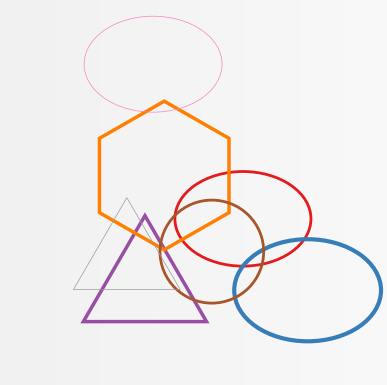[{"shape": "oval", "thickness": 2, "radius": 0.88, "center": [0.627, 0.432]}, {"shape": "oval", "thickness": 3, "radius": 0.95, "center": [0.794, 0.246]}, {"shape": "triangle", "thickness": 2.5, "radius": 0.92, "center": [0.374, 0.256]}, {"shape": "hexagon", "thickness": 2.5, "radius": 0.97, "center": [0.424, 0.544]}, {"shape": "circle", "thickness": 2, "radius": 0.67, "center": [0.547, 0.346]}, {"shape": "oval", "thickness": 0.5, "radius": 0.89, "center": [0.395, 0.833]}, {"shape": "triangle", "thickness": 0.5, "radius": 0.8, "center": [0.327, 0.327]}]